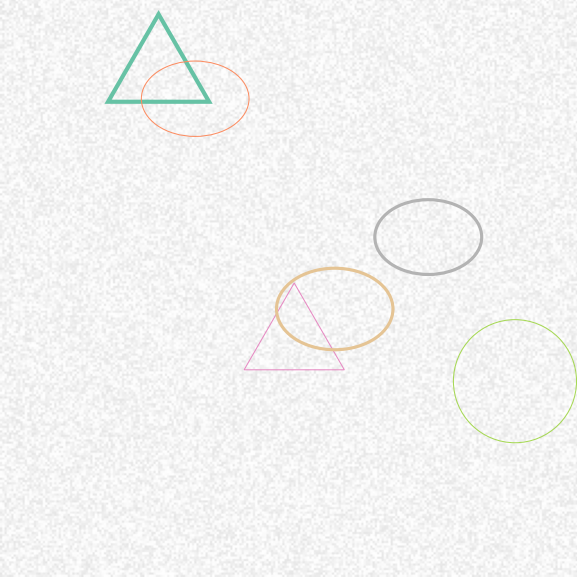[{"shape": "triangle", "thickness": 2, "radius": 0.51, "center": [0.275, 0.873]}, {"shape": "oval", "thickness": 0.5, "radius": 0.47, "center": [0.338, 0.828]}, {"shape": "triangle", "thickness": 0.5, "radius": 0.5, "center": [0.509, 0.409]}, {"shape": "circle", "thickness": 0.5, "radius": 0.53, "center": [0.892, 0.339]}, {"shape": "oval", "thickness": 1.5, "radius": 0.5, "center": [0.58, 0.464]}, {"shape": "oval", "thickness": 1.5, "radius": 0.46, "center": [0.742, 0.589]}]